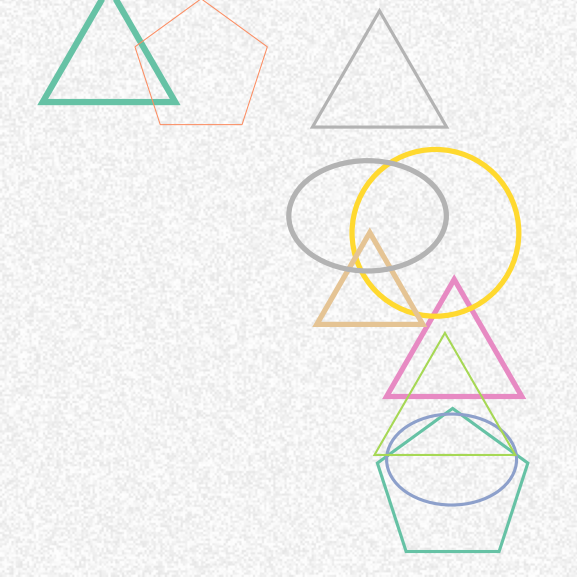[{"shape": "triangle", "thickness": 3, "radius": 0.66, "center": [0.189, 0.889]}, {"shape": "pentagon", "thickness": 1.5, "radius": 0.68, "center": [0.784, 0.155]}, {"shape": "pentagon", "thickness": 0.5, "radius": 0.6, "center": [0.348, 0.881]}, {"shape": "oval", "thickness": 1.5, "radius": 0.56, "center": [0.782, 0.203]}, {"shape": "triangle", "thickness": 2.5, "radius": 0.68, "center": [0.787, 0.38]}, {"shape": "triangle", "thickness": 1, "radius": 0.7, "center": [0.77, 0.282]}, {"shape": "circle", "thickness": 2.5, "radius": 0.72, "center": [0.754, 0.596]}, {"shape": "triangle", "thickness": 2.5, "radius": 0.53, "center": [0.64, 0.49]}, {"shape": "oval", "thickness": 2.5, "radius": 0.68, "center": [0.636, 0.625]}, {"shape": "triangle", "thickness": 1.5, "radius": 0.67, "center": [0.657, 0.846]}]